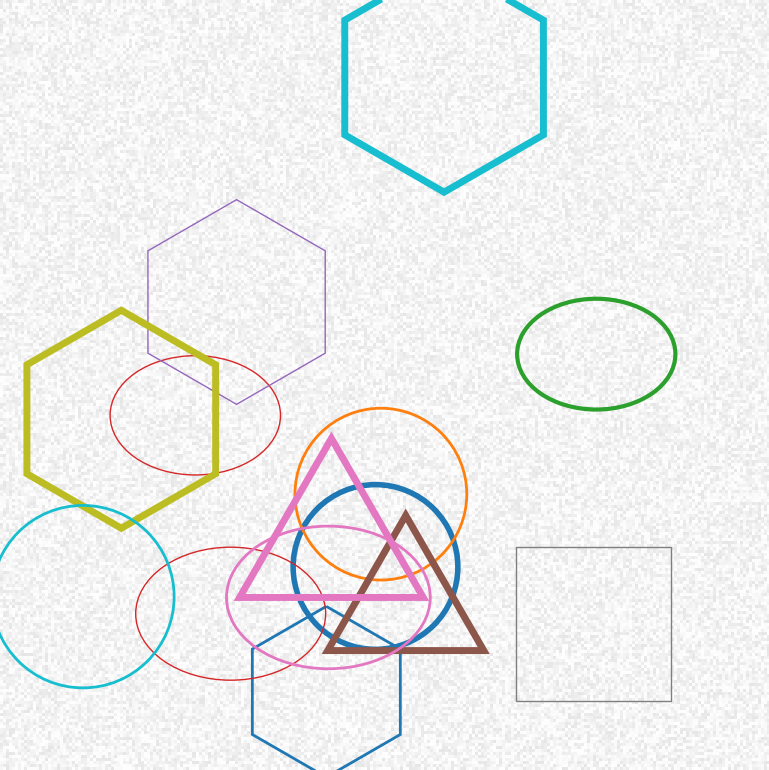[{"shape": "hexagon", "thickness": 1, "radius": 0.55, "center": [0.424, 0.102]}, {"shape": "circle", "thickness": 2, "radius": 0.53, "center": [0.488, 0.264]}, {"shape": "circle", "thickness": 1, "radius": 0.56, "center": [0.495, 0.358]}, {"shape": "oval", "thickness": 1.5, "radius": 0.51, "center": [0.774, 0.54]}, {"shape": "oval", "thickness": 0.5, "radius": 0.55, "center": [0.254, 0.461]}, {"shape": "oval", "thickness": 0.5, "radius": 0.62, "center": [0.3, 0.203]}, {"shape": "hexagon", "thickness": 0.5, "radius": 0.66, "center": [0.307, 0.608]}, {"shape": "triangle", "thickness": 2.5, "radius": 0.59, "center": [0.527, 0.214]}, {"shape": "oval", "thickness": 1, "radius": 0.66, "center": [0.426, 0.224]}, {"shape": "triangle", "thickness": 2.5, "radius": 0.69, "center": [0.43, 0.293]}, {"shape": "square", "thickness": 0.5, "radius": 0.5, "center": [0.771, 0.19]}, {"shape": "hexagon", "thickness": 2.5, "radius": 0.71, "center": [0.158, 0.455]}, {"shape": "hexagon", "thickness": 2.5, "radius": 0.74, "center": [0.577, 0.899]}, {"shape": "circle", "thickness": 1, "radius": 0.59, "center": [0.108, 0.225]}]